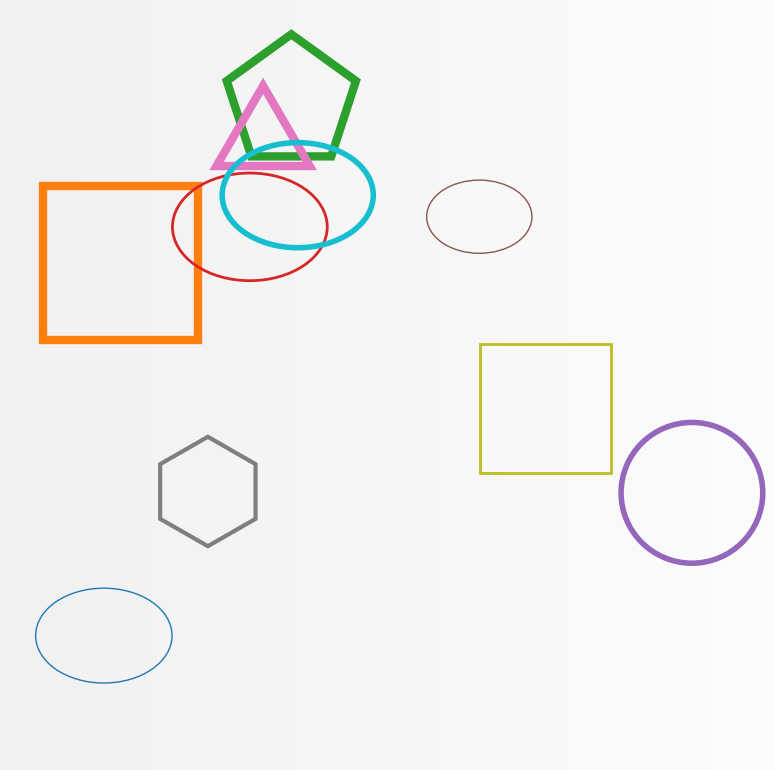[{"shape": "oval", "thickness": 0.5, "radius": 0.44, "center": [0.134, 0.175]}, {"shape": "square", "thickness": 3, "radius": 0.5, "center": [0.156, 0.658]}, {"shape": "pentagon", "thickness": 3, "radius": 0.44, "center": [0.376, 0.868]}, {"shape": "oval", "thickness": 1, "radius": 0.5, "center": [0.322, 0.705]}, {"shape": "circle", "thickness": 2, "radius": 0.46, "center": [0.893, 0.36]}, {"shape": "oval", "thickness": 0.5, "radius": 0.34, "center": [0.618, 0.719]}, {"shape": "triangle", "thickness": 3, "radius": 0.35, "center": [0.34, 0.819]}, {"shape": "hexagon", "thickness": 1.5, "radius": 0.36, "center": [0.268, 0.362]}, {"shape": "square", "thickness": 1, "radius": 0.42, "center": [0.704, 0.469]}, {"shape": "oval", "thickness": 2, "radius": 0.49, "center": [0.384, 0.747]}]